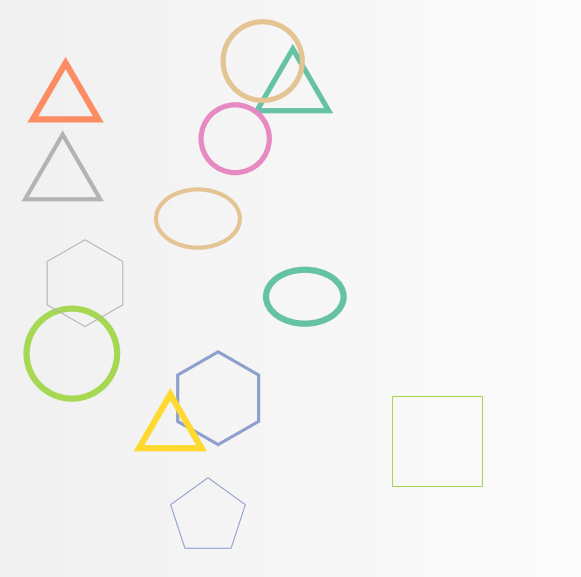[{"shape": "triangle", "thickness": 2.5, "radius": 0.36, "center": [0.504, 0.843]}, {"shape": "oval", "thickness": 3, "radius": 0.33, "center": [0.524, 0.485]}, {"shape": "triangle", "thickness": 3, "radius": 0.33, "center": [0.113, 0.825]}, {"shape": "hexagon", "thickness": 1.5, "radius": 0.4, "center": [0.375, 0.31]}, {"shape": "pentagon", "thickness": 0.5, "radius": 0.34, "center": [0.358, 0.104]}, {"shape": "circle", "thickness": 2.5, "radius": 0.29, "center": [0.405, 0.759]}, {"shape": "square", "thickness": 0.5, "radius": 0.39, "center": [0.751, 0.235]}, {"shape": "circle", "thickness": 3, "radius": 0.39, "center": [0.124, 0.387]}, {"shape": "triangle", "thickness": 3, "radius": 0.31, "center": [0.293, 0.254]}, {"shape": "circle", "thickness": 2.5, "radius": 0.34, "center": [0.452, 0.893]}, {"shape": "oval", "thickness": 2, "radius": 0.36, "center": [0.341, 0.621]}, {"shape": "triangle", "thickness": 2, "radius": 0.37, "center": [0.108, 0.691]}, {"shape": "hexagon", "thickness": 0.5, "radius": 0.38, "center": [0.146, 0.509]}]